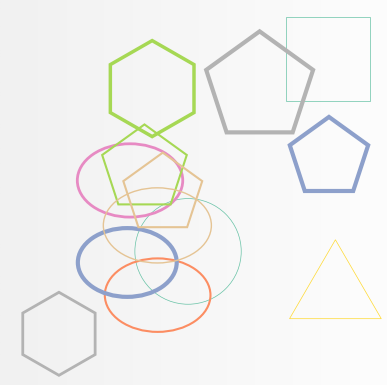[{"shape": "square", "thickness": 0.5, "radius": 0.54, "center": [0.847, 0.847]}, {"shape": "circle", "thickness": 0.5, "radius": 0.69, "center": [0.485, 0.347]}, {"shape": "oval", "thickness": 1.5, "radius": 0.68, "center": [0.407, 0.233]}, {"shape": "oval", "thickness": 3, "radius": 0.64, "center": [0.328, 0.318]}, {"shape": "pentagon", "thickness": 3, "radius": 0.53, "center": [0.849, 0.59]}, {"shape": "oval", "thickness": 2, "radius": 0.68, "center": [0.336, 0.531]}, {"shape": "hexagon", "thickness": 2.5, "radius": 0.62, "center": [0.393, 0.77]}, {"shape": "pentagon", "thickness": 1.5, "radius": 0.57, "center": [0.373, 0.562]}, {"shape": "triangle", "thickness": 0.5, "radius": 0.68, "center": [0.866, 0.241]}, {"shape": "pentagon", "thickness": 1.5, "radius": 0.54, "center": [0.42, 0.496]}, {"shape": "oval", "thickness": 1, "radius": 0.7, "center": [0.406, 0.415]}, {"shape": "hexagon", "thickness": 2, "radius": 0.54, "center": [0.152, 0.133]}, {"shape": "pentagon", "thickness": 3, "radius": 0.73, "center": [0.67, 0.774]}]